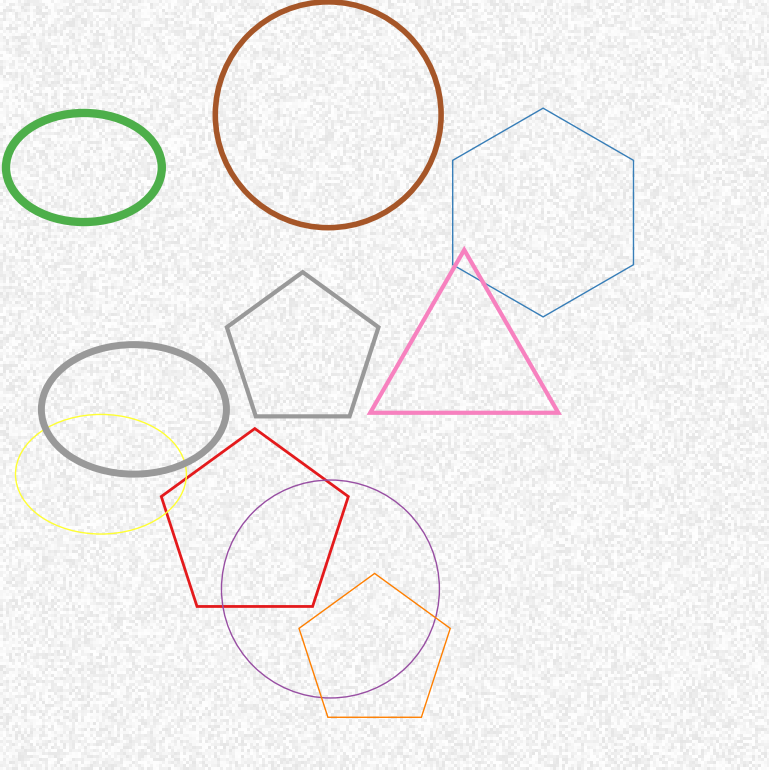[{"shape": "pentagon", "thickness": 1, "radius": 0.64, "center": [0.331, 0.316]}, {"shape": "hexagon", "thickness": 0.5, "radius": 0.68, "center": [0.705, 0.724]}, {"shape": "oval", "thickness": 3, "radius": 0.51, "center": [0.109, 0.782]}, {"shape": "circle", "thickness": 0.5, "radius": 0.71, "center": [0.429, 0.235]}, {"shape": "pentagon", "thickness": 0.5, "radius": 0.52, "center": [0.487, 0.152]}, {"shape": "oval", "thickness": 0.5, "radius": 0.55, "center": [0.131, 0.384]}, {"shape": "circle", "thickness": 2, "radius": 0.73, "center": [0.426, 0.851]}, {"shape": "triangle", "thickness": 1.5, "radius": 0.71, "center": [0.603, 0.534]}, {"shape": "pentagon", "thickness": 1.5, "radius": 0.52, "center": [0.393, 0.543]}, {"shape": "oval", "thickness": 2.5, "radius": 0.6, "center": [0.174, 0.468]}]